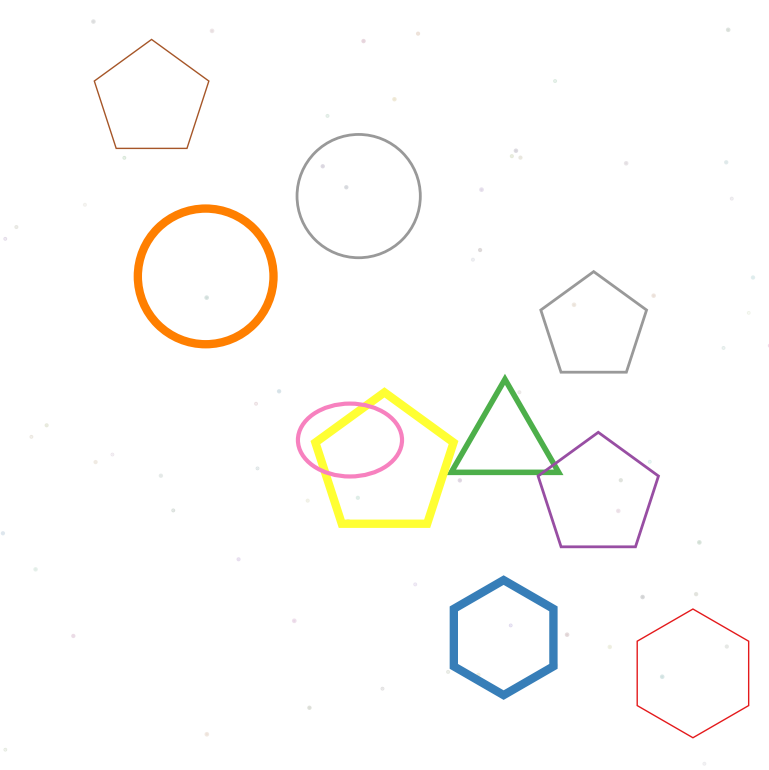[{"shape": "hexagon", "thickness": 0.5, "radius": 0.42, "center": [0.9, 0.125]}, {"shape": "hexagon", "thickness": 3, "radius": 0.37, "center": [0.654, 0.172]}, {"shape": "triangle", "thickness": 2, "radius": 0.4, "center": [0.656, 0.427]}, {"shape": "pentagon", "thickness": 1, "radius": 0.41, "center": [0.777, 0.356]}, {"shape": "circle", "thickness": 3, "radius": 0.44, "center": [0.267, 0.641]}, {"shape": "pentagon", "thickness": 3, "radius": 0.47, "center": [0.499, 0.396]}, {"shape": "pentagon", "thickness": 0.5, "radius": 0.39, "center": [0.197, 0.871]}, {"shape": "oval", "thickness": 1.5, "radius": 0.34, "center": [0.455, 0.429]}, {"shape": "pentagon", "thickness": 1, "radius": 0.36, "center": [0.771, 0.575]}, {"shape": "circle", "thickness": 1, "radius": 0.4, "center": [0.466, 0.745]}]